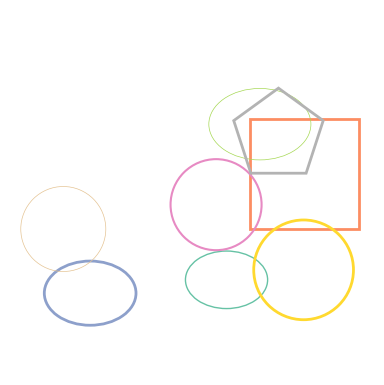[{"shape": "oval", "thickness": 1, "radius": 0.53, "center": [0.588, 0.273]}, {"shape": "square", "thickness": 2, "radius": 0.71, "center": [0.791, 0.548]}, {"shape": "oval", "thickness": 2, "radius": 0.6, "center": [0.234, 0.239]}, {"shape": "circle", "thickness": 1.5, "radius": 0.59, "center": [0.561, 0.468]}, {"shape": "oval", "thickness": 0.5, "radius": 0.66, "center": [0.675, 0.677]}, {"shape": "circle", "thickness": 2, "radius": 0.65, "center": [0.789, 0.299]}, {"shape": "circle", "thickness": 0.5, "radius": 0.55, "center": [0.164, 0.405]}, {"shape": "pentagon", "thickness": 2, "radius": 0.61, "center": [0.723, 0.649]}]